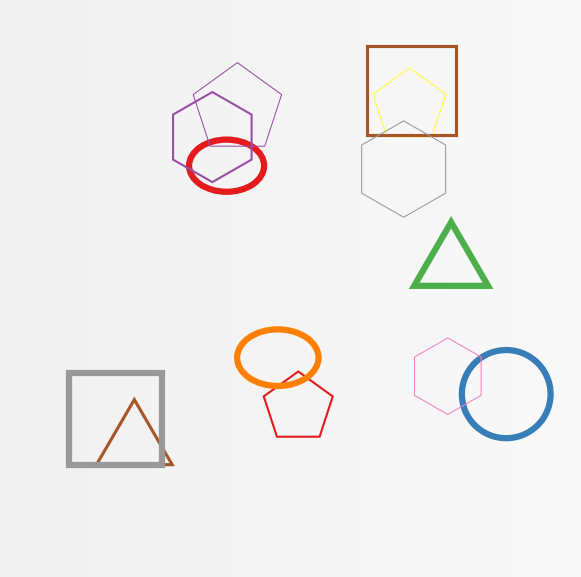[{"shape": "pentagon", "thickness": 1, "radius": 0.31, "center": [0.513, 0.293]}, {"shape": "oval", "thickness": 3, "radius": 0.32, "center": [0.39, 0.712]}, {"shape": "circle", "thickness": 3, "radius": 0.38, "center": [0.871, 0.317]}, {"shape": "triangle", "thickness": 3, "radius": 0.37, "center": [0.776, 0.541]}, {"shape": "hexagon", "thickness": 1, "radius": 0.39, "center": [0.365, 0.762]}, {"shape": "pentagon", "thickness": 0.5, "radius": 0.4, "center": [0.408, 0.811]}, {"shape": "oval", "thickness": 3, "radius": 0.35, "center": [0.478, 0.38]}, {"shape": "pentagon", "thickness": 0.5, "radius": 0.33, "center": [0.705, 0.816]}, {"shape": "triangle", "thickness": 1.5, "radius": 0.38, "center": [0.231, 0.232]}, {"shape": "square", "thickness": 1.5, "radius": 0.38, "center": [0.708, 0.842]}, {"shape": "hexagon", "thickness": 0.5, "radius": 0.33, "center": [0.77, 0.348]}, {"shape": "square", "thickness": 3, "radius": 0.4, "center": [0.199, 0.274]}, {"shape": "hexagon", "thickness": 0.5, "radius": 0.42, "center": [0.694, 0.706]}]